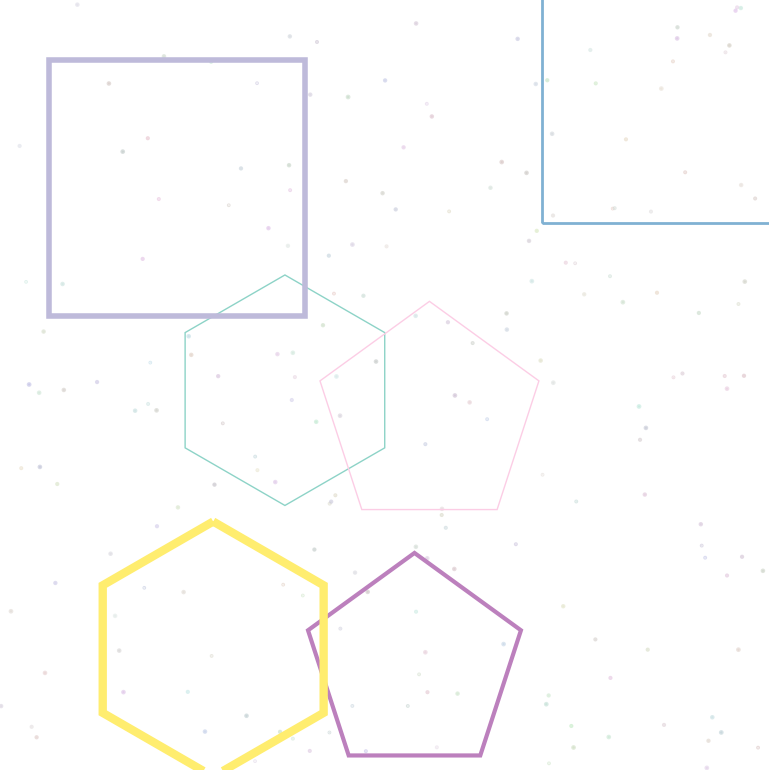[{"shape": "hexagon", "thickness": 0.5, "radius": 0.75, "center": [0.37, 0.493]}, {"shape": "square", "thickness": 2, "radius": 0.83, "center": [0.23, 0.756]}, {"shape": "square", "thickness": 1, "radius": 0.79, "center": [0.863, 0.87]}, {"shape": "pentagon", "thickness": 0.5, "radius": 0.75, "center": [0.558, 0.459]}, {"shape": "pentagon", "thickness": 1.5, "radius": 0.73, "center": [0.538, 0.137]}, {"shape": "hexagon", "thickness": 3, "radius": 0.83, "center": [0.277, 0.157]}]